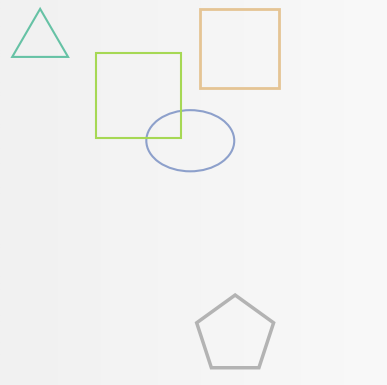[{"shape": "triangle", "thickness": 1.5, "radius": 0.42, "center": [0.104, 0.894]}, {"shape": "oval", "thickness": 1.5, "radius": 0.57, "center": [0.491, 0.634]}, {"shape": "square", "thickness": 1.5, "radius": 0.55, "center": [0.357, 0.752]}, {"shape": "square", "thickness": 2, "radius": 0.51, "center": [0.618, 0.874]}, {"shape": "pentagon", "thickness": 2.5, "radius": 0.52, "center": [0.607, 0.129]}]